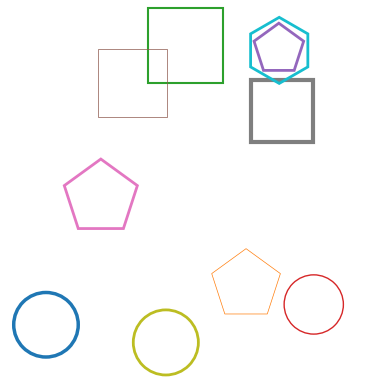[{"shape": "circle", "thickness": 2.5, "radius": 0.42, "center": [0.119, 0.156]}, {"shape": "pentagon", "thickness": 0.5, "radius": 0.47, "center": [0.639, 0.26]}, {"shape": "square", "thickness": 1.5, "radius": 0.49, "center": [0.482, 0.882]}, {"shape": "circle", "thickness": 1, "radius": 0.38, "center": [0.815, 0.209]}, {"shape": "pentagon", "thickness": 2, "radius": 0.34, "center": [0.724, 0.872]}, {"shape": "square", "thickness": 0.5, "radius": 0.45, "center": [0.345, 0.784]}, {"shape": "pentagon", "thickness": 2, "radius": 0.5, "center": [0.262, 0.487]}, {"shape": "square", "thickness": 3, "radius": 0.4, "center": [0.732, 0.711]}, {"shape": "circle", "thickness": 2, "radius": 0.42, "center": [0.431, 0.111]}, {"shape": "hexagon", "thickness": 2, "radius": 0.43, "center": [0.725, 0.869]}]